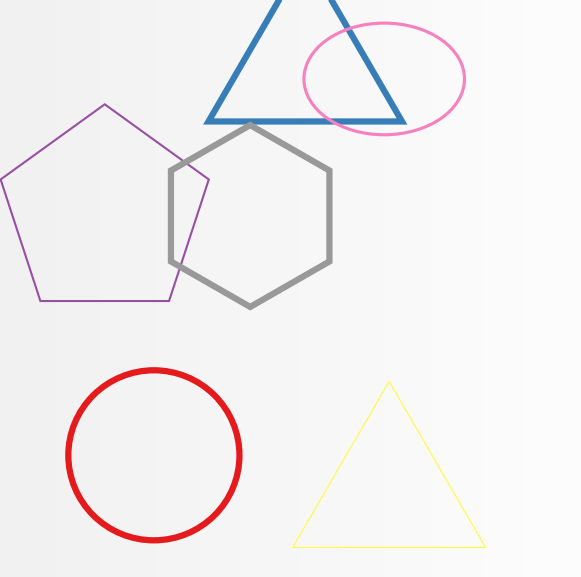[{"shape": "circle", "thickness": 3, "radius": 0.74, "center": [0.265, 0.211]}, {"shape": "triangle", "thickness": 3, "radius": 0.96, "center": [0.525, 0.885]}, {"shape": "pentagon", "thickness": 1, "radius": 0.94, "center": [0.18, 0.63]}, {"shape": "triangle", "thickness": 0.5, "radius": 0.96, "center": [0.669, 0.147]}, {"shape": "oval", "thickness": 1.5, "radius": 0.69, "center": [0.661, 0.862]}, {"shape": "hexagon", "thickness": 3, "radius": 0.79, "center": [0.43, 0.625]}]